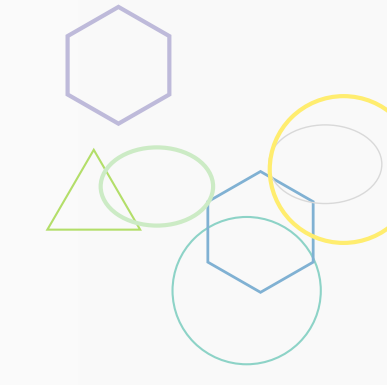[{"shape": "circle", "thickness": 1.5, "radius": 0.96, "center": [0.637, 0.245]}, {"shape": "hexagon", "thickness": 3, "radius": 0.76, "center": [0.306, 0.83]}, {"shape": "hexagon", "thickness": 2, "radius": 0.78, "center": [0.672, 0.398]}, {"shape": "triangle", "thickness": 1.5, "radius": 0.69, "center": [0.242, 0.473]}, {"shape": "oval", "thickness": 1, "radius": 0.73, "center": [0.839, 0.573]}, {"shape": "oval", "thickness": 3, "radius": 0.73, "center": [0.405, 0.516]}, {"shape": "circle", "thickness": 3, "radius": 0.95, "center": [0.887, 0.56]}]